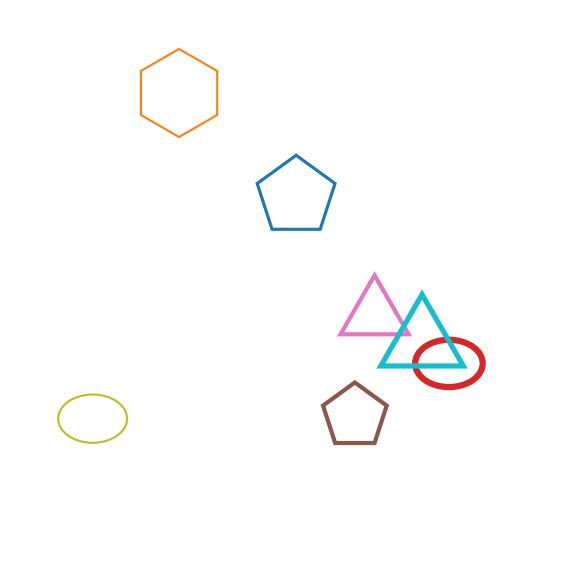[{"shape": "pentagon", "thickness": 1.5, "radius": 0.35, "center": [0.513, 0.659]}, {"shape": "hexagon", "thickness": 1, "radius": 0.38, "center": [0.31, 0.838]}, {"shape": "oval", "thickness": 3, "radius": 0.29, "center": [0.777, 0.37]}, {"shape": "pentagon", "thickness": 2, "radius": 0.29, "center": [0.614, 0.279]}, {"shape": "triangle", "thickness": 2, "radius": 0.34, "center": [0.649, 0.454]}, {"shape": "oval", "thickness": 1, "radius": 0.3, "center": [0.16, 0.274]}, {"shape": "triangle", "thickness": 2.5, "radius": 0.41, "center": [0.731, 0.407]}]